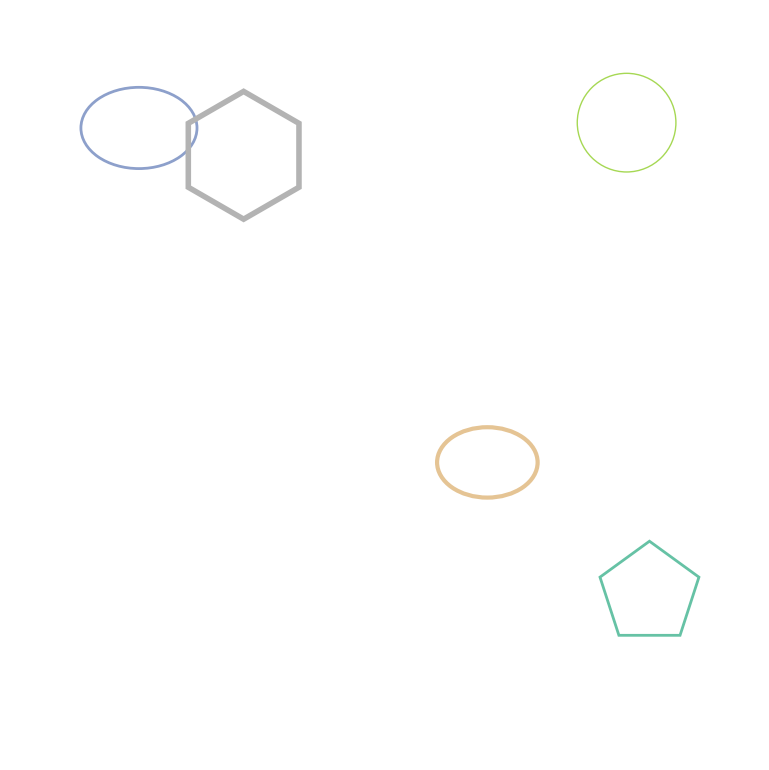[{"shape": "pentagon", "thickness": 1, "radius": 0.34, "center": [0.843, 0.23]}, {"shape": "oval", "thickness": 1, "radius": 0.38, "center": [0.18, 0.834]}, {"shape": "circle", "thickness": 0.5, "radius": 0.32, "center": [0.814, 0.841]}, {"shape": "oval", "thickness": 1.5, "radius": 0.33, "center": [0.633, 0.399]}, {"shape": "hexagon", "thickness": 2, "radius": 0.41, "center": [0.316, 0.798]}]